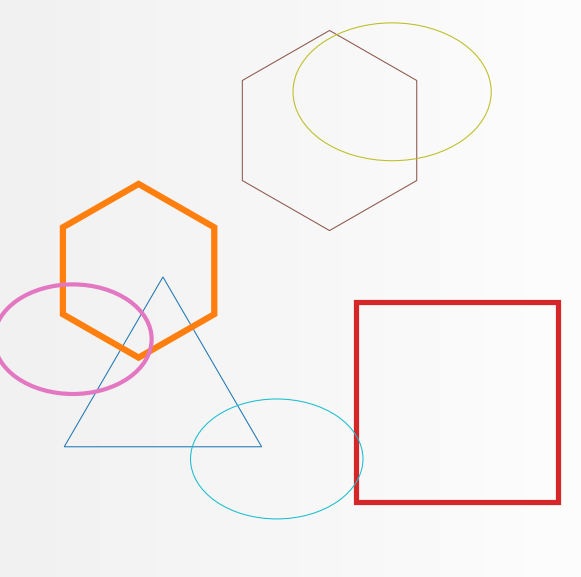[{"shape": "triangle", "thickness": 0.5, "radius": 0.98, "center": [0.28, 0.324]}, {"shape": "hexagon", "thickness": 3, "radius": 0.75, "center": [0.238, 0.53]}, {"shape": "square", "thickness": 2.5, "radius": 0.87, "center": [0.786, 0.304]}, {"shape": "hexagon", "thickness": 0.5, "radius": 0.87, "center": [0.567, 0.773]}, {"shape": "oval", "thickness": 2, "radius": 0.68, "center": [0.125, 0.412]}, {"shape": "oval", "thickness": 0.5, "radius": 0.85, "center": [0.675, 0.84]}, {"shape": "oval", "thickness": 0.5, "radius": 0.74, "center": [0.476, 0.204]}]